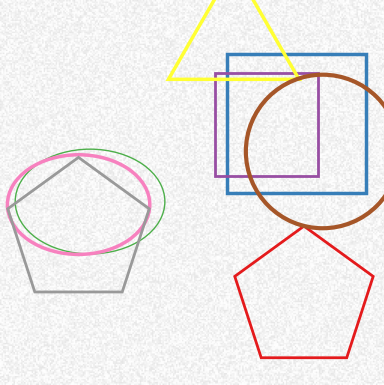[{"shape": "pentagon", "thickness": 2, "radius": 0.95, "center": [0.79, 0.224]}, {"shape": "square", "thickness": 2.5, "radius": 0.9, "center": [0.77, 0.679]}, {"shape": "oval", "thickness": 1, "radius": 0.97, "center": [0.234, 0.477]}, {"shape": "square", "thickness": 2, "radius": 0.67, "center": [0.692, 0.677]}, {"shape": "triangle", "thickness": 2.5, "radius": 0.98, "center": [0.607, 0.892]}, {"shape": "circle", "thickness": 3, "radius": 1.0, "center": [0.838, 0.607]}, {"shape": "oval", "thickness": 2.5, "radius": 0.92, "center": [0.204, 0.469]}, {"shape": "pentagon", "thickness": 2, "radius": 0.97, "center": [0.204, 0.398]}]